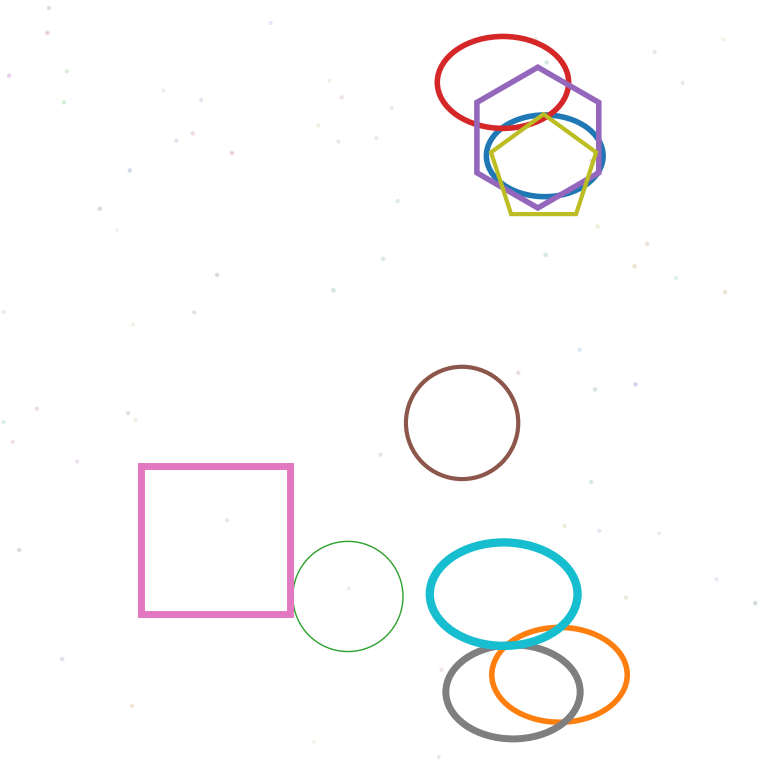[{"shape": "oval", "thickness": 2, "radius": 0.38, "center": [0.707, 0.798]}, {"shape": "oval", "thickness": 2, "radius": 0.44, "center": [0.727, 0.124]}, {"shape": "circle", "thickness": 0.5, "radius": 0.36, "center": [0.452, 0.225]}, {"shape": "oval", "thickness": 2, "radius": 0.43, "center": [0.653, 0.893]}, {"shape": "hexagon", "thickness": 2, "radius": 0.46, "center": [0.698, 0.821]}, {"shape": "circle", "thickness": 1.5, "radius": 0.36, "center": [0.6, 0.451]}, {"shape": "square", "thickness": 2.5, "radius": 0.48, "center": [0.28, 0.299]}, {"shape": "oval", "thickness": 2.5, "radius": 0.44, "center": [0.666, 0.101]}, {"shape": "pentagon", "thickness": 1.5, "radius": 0.36, "center": [0.706, 0.78]}, {"shape": "oval", "thickness": 3, "radius": 0.48, "center": [0.654, 0.228]}]